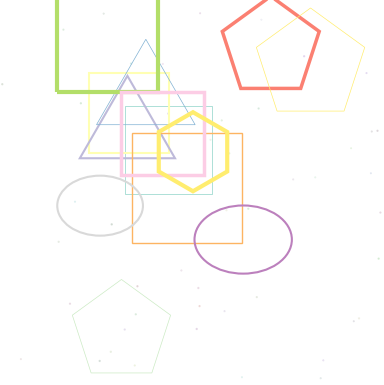[{"shape": "square", "thickness": 0.5, "radius": 0.57, "center": [0.437, 0.61]}, {"shape": "square", "thickness": 1.5, "radius": 0.52, "center": [0.335, 0.706]}, {"shape": "triangle", "thickness": 1.5, "radius": 0.71, "center": [0.331, 0.66]}, {"shape": "pentagon", "thickness": 2.5, "radius": 0.66, "center": [0.703, 0.877]}, {"shape": "triangle", "thickness": 0.5, "radius": 0.74, "center": [0.379, 0.75]}, {"shape": "square", "thickness": 1, "radius": 0.72, "center": [0.487, 0.513]}, {"shape": "square", "thickness": 3, "radius": 0.65, "center": [0.278, 0.891]}, {"shape": "square", "thickness": 2.5, "radius": 0.54, "center": [0.422, 0.652]}, {"shape": "oval", "thickness": 1.5, "radius": 0.56, "center": [0.26, 0.466]}, {"shape": "oval", "thickness": 1.5, "radius": 0.63, "center": [0.632, 0.378]}, {"shape": "pentagon", "thickness": 0.5, "radius": 0.67, "center": [0.316, 0.14]}, {"shape": "pentagon", "thickness": 0.5, "radius": 0.74, "center": [0.807, 0.831]}, {"shape": "hexagon", "thickness": 3, "radius": 0.51, "center": [0.501, 0.606]}]